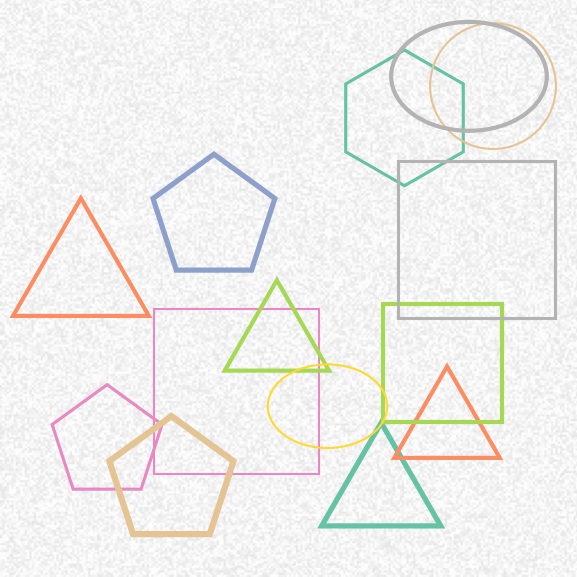[{"shape": "triangle", "thickness": 2.5, "radius": 0.6, "center": [0.66, 0.148]}, {"shape": "hexagon", "thickness": 1.5, "radius": 0.59, "center": [0.7, 0.795]}, {"shape": "triangle", "thickness": 2, "radius": 0.53, "center": [0.774, 0.259]}, {"shape": "triangle", "thickness": 2, "radius": 0.68, "center": [0.14, 0.52]}, {"shape": "pentagon", "thickness": 2.5, "radius": 0.55, "center": [0.37, 0.621]}, {"shape": "square", "thickness": 1, "radius": 0.71, "center": [0.41, 0.321]}, {"shape": "pentagon", "thickness": 1.5, "radius": 0.5, "center": [0.185, 0.233]}, {"shape": "triangle", "thickness": 2, "radius": 0.52, "center": [0.479, 0.409]}, {"shape": "square", "thickness": 2, "radius": 0.51, "center": [0.766, 0.37]}, {"shape": "oval", "thickness": 1, "radius": 0.52, "center": [0.567, 0.296]}, {"shape": "circle", "thickness": 1, "radius": 0.54, "center": [0.854, 0.85]}, {"shape": "pentagon", "thickness": 3, "radius": 0.56, "center": [0.297, 0.166]}, {"shape": "oval", "thickness": 2, "radius": 0.67, "center": [0.812, 0.867]}, {"shape": "square", "thickness": 1.5, "radius": 0.68, "center": [0.826, 0.584]}]